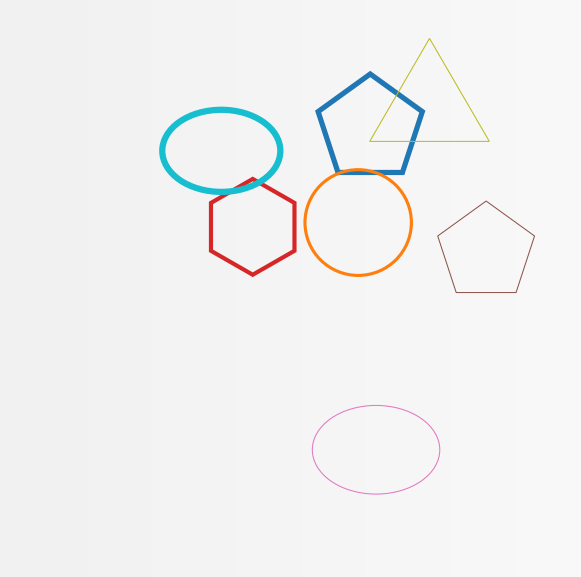[{"shape": "pentagon", "thickness": 2.5, "radius": 0.47, "center": [0.637, 0.777]}, {"shape": "circle", "thickness": 1.5, "radius": 0.46, "center": [0.616, 0.614]}, {"shape": "hexagon", "thickness": 2, "radius": 0.41, "center": [0.435, 0.606]}, {"shape": "pentagon", "thickness": 0.5, "radius": 0.44, "center": [0.836, 0.563]}, {"shape": "oval", "thickness": 0.5, "radius": 0.55, "center": [0.647, 0.22]}, {"shape": "triangle", "thickness": 0.5, "radius": 0.59, "center": [0.739, 0.814]}, {"shape": "oval", "thickness": 3, "radius": 0.51, "center": [0.381, 0.738]}]